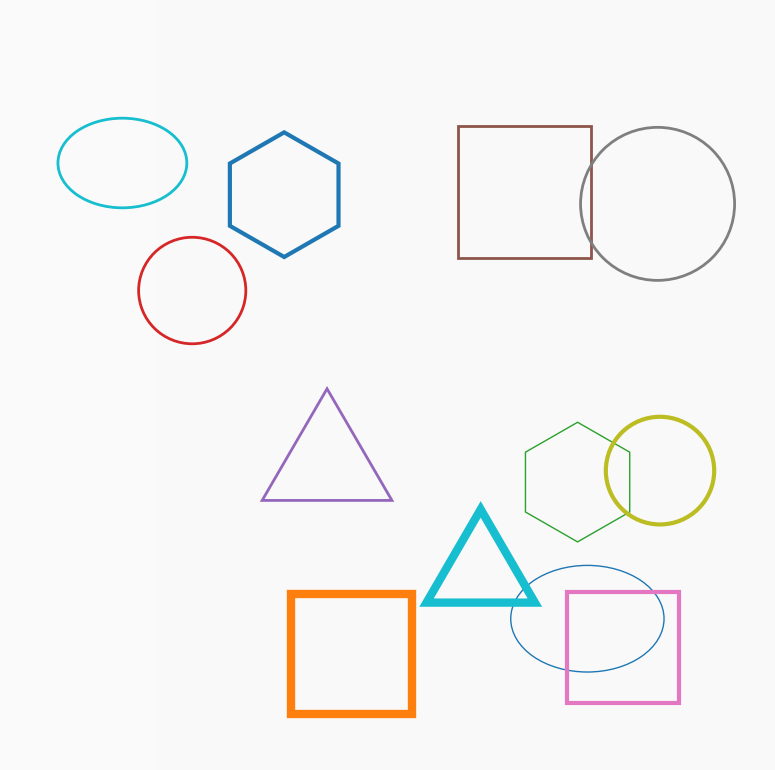[{"shape": "oval", "thickness": 0.5, "radius": 0.49, "center": [0.758, 0.196]}, {"shape": "hexagon", "thickness": 1.5, "radius": 0.4, "center": [0.367, 0.747]}, {"shape": "square", "thickness": 3, "radius": 0.39, "center": [0.453, 0.151]}, {"shape": "hexagon", "thickness": 0.5, "radius": 0.39, "center": [0.745, 0.374]}, {"shape": "circle", "thickness": 1, "radius": 0.35, "center": [0.248, 0.623]}, {"shape": "triangle", "thickness": 1, "radius": 0.48, "center": [0.422, 0.398]}, {"shape": "square", "thickness": 1, "radius": 0.43, "center": [0.677, 0.75]}, {"shape": "square", "thickness": 1.5, "radius": 0.36, "center": [0.804, 0.159]}, {"shape": "circle", "thickness": 1, "radius": 0.5, "center": [0.848, 0.735]}, {"shape": "circle", "thickness": 1.5, "radius": 0.35, "center": [0.852, 0.389]}, {"shape": "oval", "thickness": 1, "radius": 0.42, "center": [0.158, 0.788]}, {"shape": "triangle", "thickness": 3, "radius": 0.4, "center": [0.62, 0.258]}]